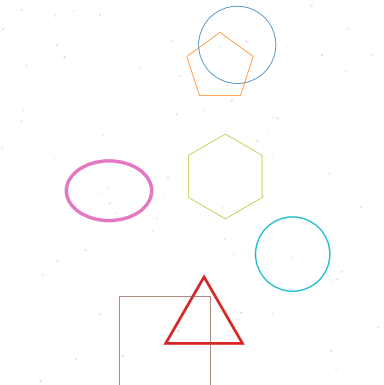[{"shape": "circle", "thickness": 0.5, "radius": 0.5, "center": [0.616, 0.884]}, {"shape": "pentagon", "thickness": 0.5, "radius": 0.45, "center": [0.571, 0.825]}, {"shape": "triangle", "thickness": 2, "radius": 0.58, "center": [0.53, 0.166]}, {"shape": "square", "thickness": 0.5, "radius": 0.59, "center": [0.427, 0.114]}, {"shape": "oval", "thickness": 2.5, "radius": 0.55, "center": [0.283, 0.505]}, {"shape": "hexagon", "thickness": 0.5, "radius": 0.55, "center": [0.585, 0.542]}, {"shape": "circle", "thickness": 1, "radius": 0.48, "center": [0.76, 0.34]}]